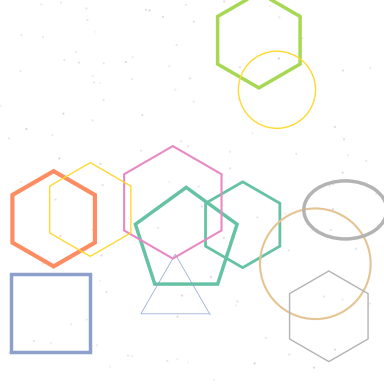[{"shape": "pentagon", "thickness": 2.5, "radius": 0.69, "center": [0.484, 0.374]}, {"shape": "hexagon", "thickness": 2, "radius": 0.56, "center": [0.63, 0.416]}, {"shape": "hexagon", "thickness": 3, "radius": 0.62, "center": [0.139, 0.432]}, {"shape": "triangle", "thickness": 0.5, "radius": 0.52, "center": [0.455, 0.236]}, {"shape": "square", "thickness": 2.5, "radius": 0.51, "center": [0.132, 0.187]}, {"shape": "hexagon", "thickness": 1.5, "radius": 0.73, "center": [0.449, 0.474]}, {"shape": "hexagon", "thickness": 2.5, "radius": 0.62, "center": [0.672, 0.895]}, {"shape": "hexagon", "thickness": 1, "radius": 0.61, "center": [0.234, 0.456]}, {"shape": "circle", "thickness": 1, "radius": 0.5, "center": [0.719, 0.767]}, {"shape": "circle", "thickness": 1.5, "radius": 0.72, "center": [0.819, 0.315]}, {"shape": "hexagon", "thickness": 1, "radius": 0.59, "center": [0.854, 0.178]}, {"shape": "oval", "thickness": 2.5, "radius": 0.54, "center": [0.897, 0.455]}]